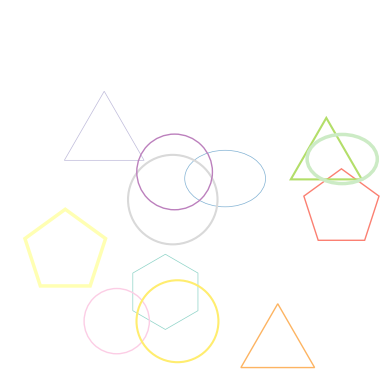[{"shape": "hexagon", "thickness": 0.5, "radius": 0.49, "center": [0.43, 0.242]}, {"shape": "pentagon", "thickness": 2.5, "radius": 0.55, "center": [0.169, 0.346]}, {"shape": "triangle", "thickness": 0.5, "radius": 0.6, "center": [0.271, 0.643]}, {"shape": "pentagon", "thickness": 1, "radius": 0.51, "center": [0.887, 0.459]}, {"shape": "oval", "thickness": 0.5, "radius": 0.52, "center": [0.585, 0.536]}, {"shape": "triangle", "thickness": 1, "radius": 0.55, "center": [0.721, 0.101]}, {"shape": "triangle", "thickness": 1.5, "radius": 0.53, "center": [0.848, 0.587]}, {"shape": "circle", "thickness": 1, "radius": 0.42, "center": [0.303, 0.166]}, {"shape": "circle", "thickness": 1.5, "radius": 0.58, "center": [0.449, 0.482]}, {"shape": "circle", "thickness": 1, "radius": 0.49, "center": [0.454, 0.553]}, {"shape": "oval", "thickness": 2.5, "radius": 0.46, "center": [0.889, 0.587]}, {"shape": "circle", "thickness": 1.5, "radius": 0.53, "center": [0.461, 0.166]}]